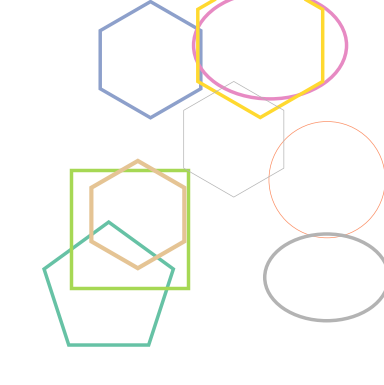[{"shape": "pentagon", "thickness": 2.5, "radius": 0.88, "center": [0.282, 0.247]}, {"shape": "circle", "thickness": 0.5, "radius": 0.76, "center": [0.85, 0.533]}, {"shape": "hexagon", "thickness": 2.5, "radius": 0.75, "center": [0.391, 0.845]}, {"shape": "oval", "thickness": 2.5, "radius": 0.99, "center": [0.701, 0.882]}, {"shape": "square", "thickness": 2.5, "radius": 0.76, "center": [0.337, 0.405]}, {"shape": "hexagon", "thickness": 2.5, "radius": 0.94, "center": [0.676, 0.882]}, {"shape": "hexagon", "thickness": 3, "radius": 0.7, "center": [0.358, 0.443]}, {"shape": "hexagon", "thickness": 0.5, "radius": 0.75, "center": [0.607, 0.638]}, {"shape": "oval", "thickness": 2.5, "radius": 0.8, "center": [0.849, 0.28]}]